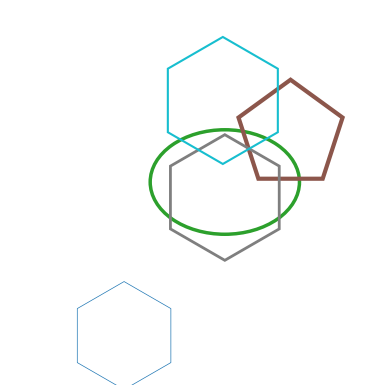[{"shape": "hexagon", "thickness": 0.5, "radius": 0.7, "center": [0.322, 0.128]}, {"shape": "oval", "thickness": 2.5, "radius": 0.97, "center": [0.584, 0.527]}, {"shape": "pentagon", "thickness": 3, "radius": 0.71, "center": [0.755, 0.651]}, {"shape": "hexagon", "thickness": 2, "radius": 0.82, "center": [0.584, 0.487]}, {"shape": "hexagon", "thickness": 1.5, "radius": 0.82, "center": [0.579, 0.739]}]